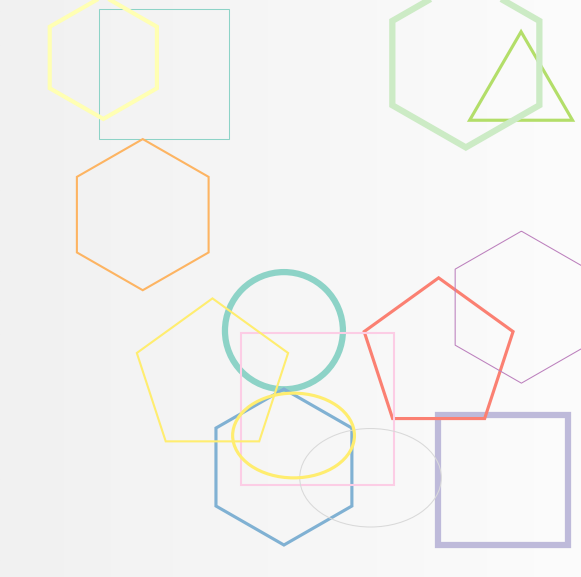[{"shape": "square", "thickness": 0.5, "radius": 0.56, "center": [0.282, 0.871]}, {"shape": "circle", "thickness": 3, "radius": 0.51, "center": [0.488, 0.427]}, {"shape": "hexagon", "thickness": 2, "radius": 0.53, "center": [0.178, 0.9]}, {"shape": "square", "thickness": 3, "radius": 0.56, "center": [0.865, 0.168]}, {"shape": "pentagon", "thickness": 1.5, "radius": 0.67, "center": [0.755, 0.383]}, {"shape": "hexagon", "thickness": 1.5, "radius": 0.68, "center": [0.488, 0.19]}, {"shape": "hexagon", "thickness": 1, "radius": 0.65, "center": [0.246, 0.627]}, {"shape": "triangle", "thickness": 1.5, "radius": 0.51, "center": [0.896, 0.842]}, {"shape": "square", "thickness": 1, "radius": 0.66, "center": [0.547, 0.29]}, {"shape": "oval", "thickness": 0.5, "radius": 0.61, "center": [0.638, 0.172]}, {"shape": "hexagon", "thickness": 0.5, "radius": 0.66, "center": [0.897, 0.467]}, {"shape": "hexagon", "thickness": 3, "radius": 0.73, "center": [0.801, 0.89]}, {"shape": "pentagon", "thickness": 1, "radius": 0.68, "center": [0.366, 0.346]}, {"shape": "oval", "thickness": 1.5, "radius": 0.52, "center": [0.505, 0.245]}]